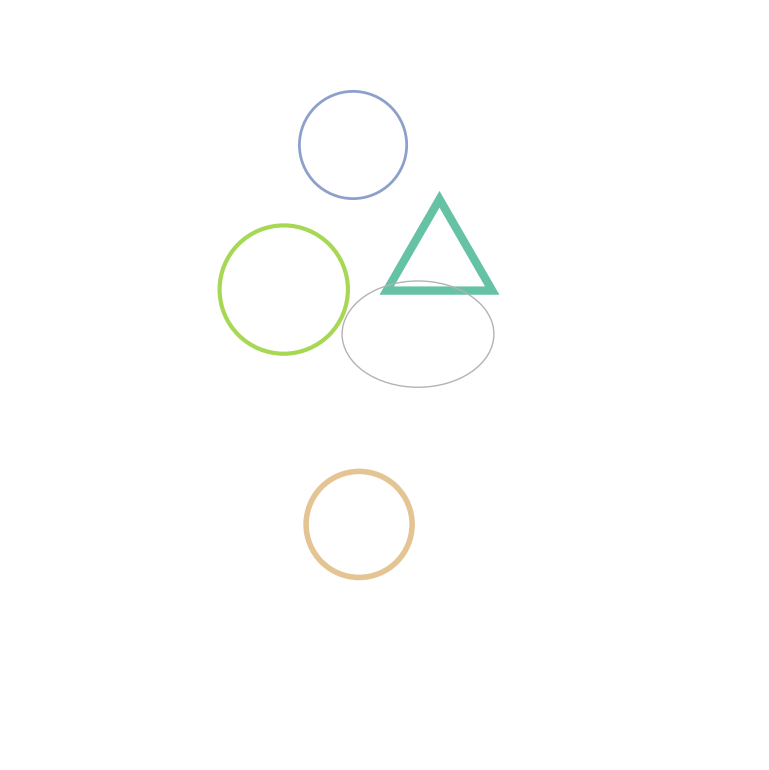[{"shape": "triangle", "thickness": 3, "radius": 0.4, "center": [0.571, 0.662]}, {"shape": "circle", "thickness": 1, "radius": 0.35, "center": [0.458, 0.812]}, {"shape": "circle", "thickness": 1.5, "radius": 0.42, "center": [0.369, 0.624]}, {"shape": "circle", "thickness": 2, "radius": 0.34, "center": [0.466, 0.319]}, {"shape": "oval", "thickness": 0.5, "radius": 0.49, "center": [0.543, 0.566]}]